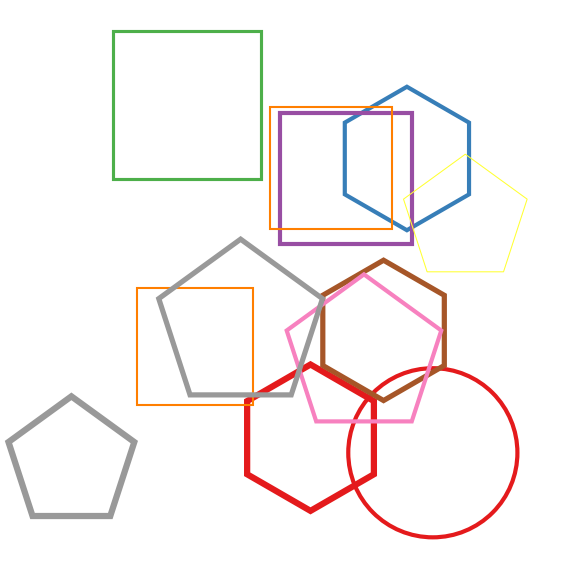[{"shape": "hexagon", "thickness": 3, "radius": 0.63, "center": [0.538, 0.241]}, {"shape": "circle", "thickness": 2, "radius": 0.73, "center": [0.75, 0.215]}, {"shape": "hexagon", "thickness": 2, "radius": 0.62, "center": [0.705, 0.725]}, {"shape": "square", "thickness": 1.5, "radius": 0.64, "center": [0.324, 0.818]}, {"shape": "square", "thickness": 2, "radius": 0.57, "center": [0.599, 0.69]}, {"shape": "square", "thickness": 1, "radius": 0.53, "center": [0.574, 0.708]}, {"shape": "square", "thickness": 1, "radius": 0.51, "center": [0.338, 0.4]}, {"shape": "pentagon", "thickness": 0.5, "radius": 0.56, "center": [0.806, 0.62]}, {"shape": "hexagon", "thickness": 2.5, "radius": 0.61, "center": [0.664, 0.427]}, {"shape": "pentagon", "thickness": 2, "radius": 0.7, "center": [0.63, 0.383]}, {"shape": "pentagon", "thickness": 2.5, "radius": 0.75, "center": [0.417, 0.436]}, {"shape": "pentagon", "thickness": 3, "radius": 0.57, "center": [0.124, 0.198]}]